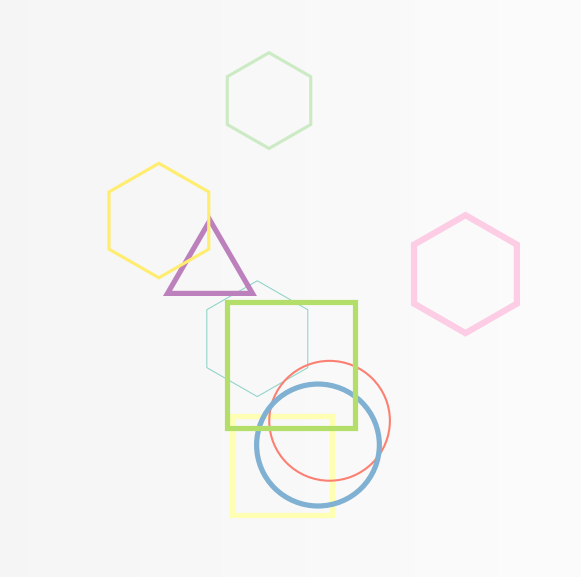[{"shape": "hexagon", "thickness": 0.5, "radius": 0.5, "center": [0.443, 0.413]}, {"shape": "square", "thickness": 2.5, "radius": 0.43, "center": [0.485, 0.193]}, {"shape": "circle", "thickness": 1, "radius": 0.52, "center": [0.567, 0.27]}, {"shape": "circle", "thickness": 2.5, "radius": 0.53, "center": [0.547, 0.229]}, {"shape": "square", "thickness": 2.5, "radius": 0.55, "center": [0.501, 0.367]}, {"shape": "hexagon", "thickness": 3, "radius": 0.51, "center": [0.801, 0.524]}, {"shape": "triangle", "thickness": 2.5, "radius": 0.42, "center": [0.361, 0.533]}, {"shape": "hexagon", "thickness": 1.5, "radius": 0.41, "center": [0.463, 0.825]}, {"shape": "hexagon", "thickness": 1.5, "radius": 0.5, "center": [0.273, 0.617]}]